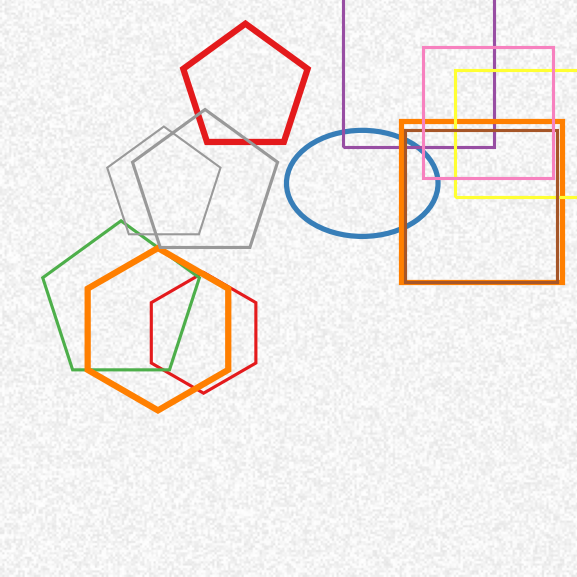[{"shape": "hexagon", "thickness": 1.5, "radius": 0.52, "center": [0.353, 0.423]}, {"shape": "pentagon", "thickness": 3, "radius": 0.57, "center": [0.425, 0.845]}, {"shape": "oval", "thickness": 2.5, "radius": 0.66, "center": [0.627, 0.682]}, {"shape": "pentagon", "thickness": 1.5, "radius": 0.71, "center": [0.21, 0.474]}, {"shape": "square", "thickness": 1.5, "radius": 0.65, "center": [0.725, 0.875]}, {"shape": "square", "thickness": 2.5, "radius": 0.7, "center": [0.833, 0.65]}, {"shape": "hexagon", "thickness": 3, "radius": 0.7, "center": [0.274, 0.429]}, {"shape": "square", "thickness": 1.5, "radius": 0.55, "center": [0.897, 0.768]}, {"shape": "square", "thickness": 1.5, "radius": 0.66, "center": [0.833, 0.643]}, {"shape": "square", "thickness": 1.5, "radius": 0.56, "center": [0.845, 0.804]}, {"shape": "pentagon", "thickness": 1, "radius": 0.52, "center": [0.284, 0.677]}, {"shape": "pentagon", "thickness": 1.5, "radius": 0.66, "center": [0.355, 0.677]}]